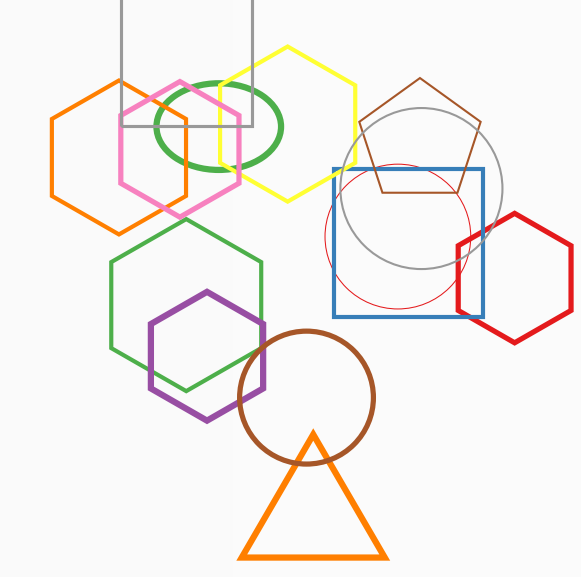[{"shape": "circle", "thickness": 0.5, "radius": 0.63, "center": [0.685, 0.59]}, {"shape": "hexagon", "thickness": 2.5, "radius": 0.56, "center": [0.885, 0.518]}, {"shape": "square", "thickness": 2, "radius": 0.64, "center": [0.703, 0.579]}, {"shape": "hexagon", "thickness": 2, "radius": 0.74, "center": [0.32, 0.471]}, {"shape": "oval", "thickness": 3, "radius": 0.54, "center": [0.376, 0.78]}, {"shape": "hexagon", "thickness": 3, "radius": 0.56, "center": [0.356, 0.382]}, {"shape": "triangle", "thickness": 3, "radius": 0.71, "center": [0.539, 0.105]}, {"shape": "hexagon", "thickness": 2, "radius": 0.67, "center": [0.205, 0.726]}, {"shape": "hexagon", "thickness": 2, "radius": 0.67, "center": [0.495, 0.784]}, {"shape": "pentagon", "thickness": 1, "radius": 0.55, "center": [0.723, 0.754]}, {"shape": "circle", "thickness": 2.5, "radius": 0.58, "center": [0.527, 0.311]}, {"shape": "hexagon", "thickness": 2.5, "radius": 0.59, "center": [0.309, 0.741]}, {"shape": "square", "thickness": 1.5, "radius": 0.56, "center": [0.321, 0.893]}, {"shape": "circle", "thickness": 1, "radius": 0.7, "center": [0.725, 0.673]}]